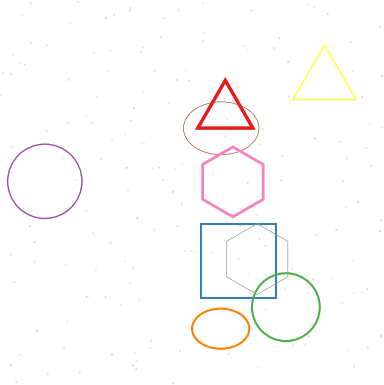[{"shape": "triangle", "thickness": 2.5, "radius": 0.41, "center": [0.585, 0.709]}, {"shape": "square", "thickness": 1.5, "radius": 0.48, "center": [0.62, 0.322]}, {"shape": "circle", "thickness": 1.5, "radius": 0.44, "center": [0.743, 0.202]}, {"shape": "circle", "thickness": 1, "radius": 0.48, "center": [0.116, 0.529]}, {"shape": "oval", "thickness": 1.5, "radius": 0.37, "center": [0.573, 0.146]}, {"shape": "triangle", "thickness": 1, "radius": 0.47, "center": [0.843, 0.789]}, {"shape": "oval", "thickness": 0.5, "radius": 0.49, "center": [0.575, 0.667]}, {"shape": "hexagon", "thickness": 2, "radius": 0.45, "center": [0.605, 0.528]}, {"shape": "hexagon", "thickness": 0.5, "radius": 0.46, "center": [0.668, 0.327]}]